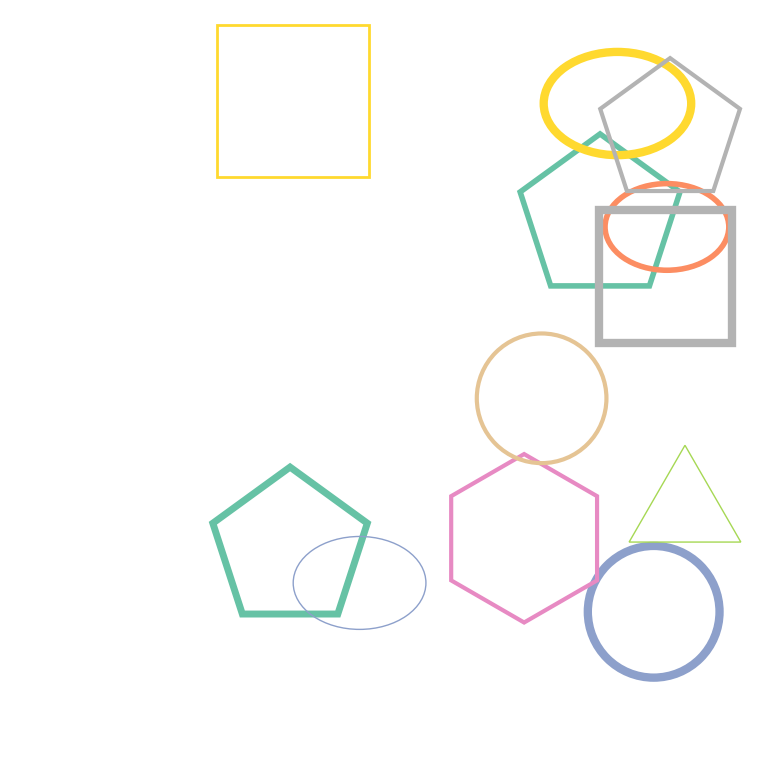[{"shape": "pentagon", "thickness": 2.5, "radius": 0.53, "center": [0.377, 0.288]}, {"shape": "pentagon", "thickness": 2, "radius": 0.55, "center": [0.779, 0.717]}, {"shape": "oval", "thickness": 2, "radius": 0.4, "center": [0.866, 0.705]}, {"shape": "circle", "thickness": 3, "radius": 0.43, "center": [0.849, 0.205]}, {"shape": "oval", "thickness": 0.5, "radius": 0.43, "center": [0.467, 0.243]}, {"shape": "hexagon", "thickness": 1.5, "radius": 0.55, "center": [0.681, 0.301]}, {"shape": "triangle", "thickness": 0.5, "radius": 0.42, "center": [0.89, 0.338]}, {"shape": "oval", "thickness": 3, "radius": 0.48, "center": [0.802, 0.866]}, {"shape": "square", "thickness": 1, "radius": 0.5, "center": [0.38, 0.869]}, {"shape": "circle", "thickness": 1.5, "radius": 0.42, "center": [0.703, 0.483]}, {"shape": "pentagon", "thickness": 1.5, "radius": 0.48, "center": [0.87, 0.829]}, {"shape": "square", "thickness": 3, "radius": 0.43, "center": [0.864, 0.641]}]